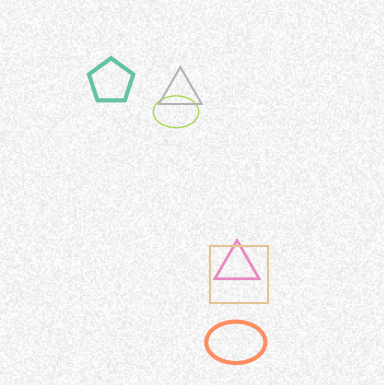[{"shape": "pentagon", "thickness": 3, "radius": 0.3, "center": [0.289, 0.788]}, {"shape": "oval", "thickness": 3, "radius": 0.38, "center": [0.613, 0.111]}, {"shape": "triangle", "thickness": 2, "radius": 0.33, "center": [0.616, 0.309]}, {"shape": "oval", "thickness": 1, "radius": 0.3, "center": [0.457, 0.71]}, {"shape": "square", "thickness": 1.5, "radius": 0.37, "center": [0.621, 0.287]}, {"shape": "triangle", "thickness": 1.5, "radius": 0.32, "center": [0.468, 0.762]}]